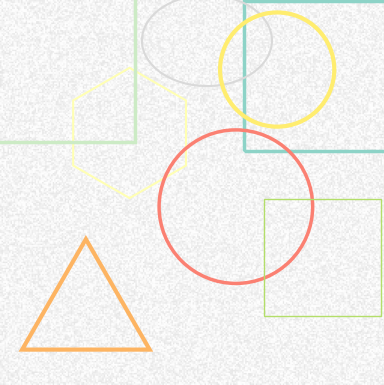[{"shape": "square", "thickness": 2.5, "radius": 0.97, "center": [0.828, 0.802]}, {"shape": "hexagon", "thickness": 1.5, "radius": 0.85, "center": [0.337, 0.655]}, {"shape": "circle", "thickness": 2.5, "radius": 1.0, "center": [0.613, 0.463]}, {"shape": "triangle", "thickness": 3, "radius": 0.96, "center": [0.223, 0.188]}, {"shape": "square", "thickness": 1, "radius": 0.76, "center": [0.838, 0.331]}, {"shape": "oval", "thickness": 1.5, "radius": 0.84, "center": [0.538, 0.895]}, {"shape": "square", "thickness": 2.5, "radius": 0.96, "center": [0.158, 0.824]}, {"shape": "circle", "thickness": 3, "radius": 0.74, "center": [0.72, 0.819]}]